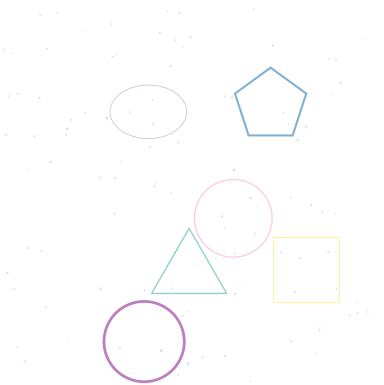[{"shape": "triangle", "thickness": 1, "radius": 0.56, "center": [0.491, 0.294]}, {"shape": "oval", "thickness": 0.5, "radius": 0.5, "center": [0.385, 0.709]}, {"shape": "pentagon", "thickness": 1.5, "radius": 0.49, "center": [0.703, 0.727]}, {"shape": "circle", "thickness": 1, "radius": 0.5, "center": [0.606, 0.433]}, {"shape": "circle", "thickness": 2, "radius": 0.52, "center": [0.374, 0.113]}, {"shape": "square", "thickness": 0.5, "radius": 0.43, "center": [0.794, 0.3]}]